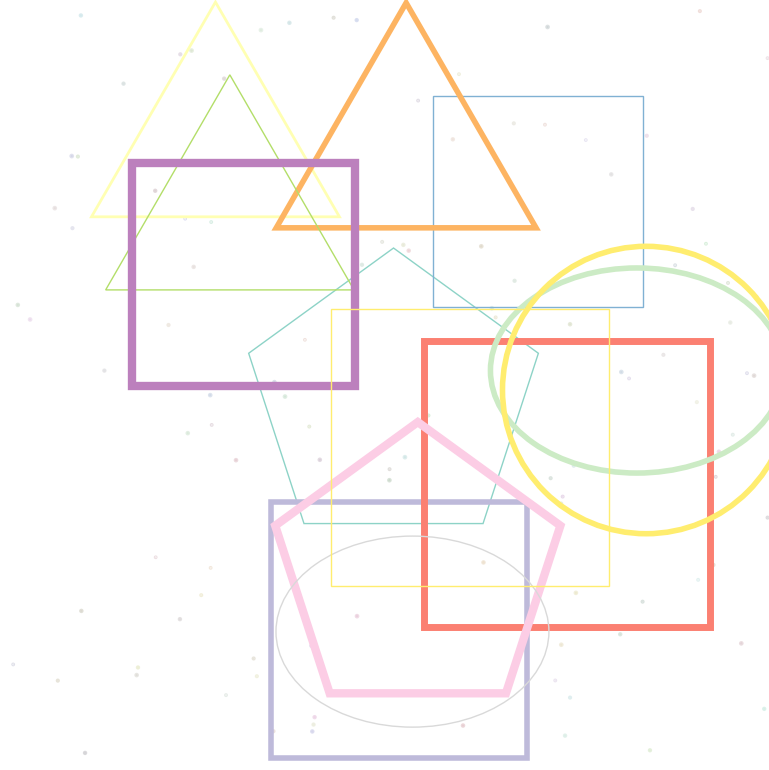[{"shape": "pentagon", "thickness": 0.5, "radius": 0.99, "center": [0.511, 0.48]}, {"shape": "triangle", "thickness": 1, "radius": 0.93, "center": [0.28, 0.811]}, {"shape": "square", "thickness": 2, "radius": 0.83, "center": [0.518, 0.182]}, {"shape": "square", "thickness": 2.5, "radius": 0.93, "center": [0.736, 0.372]}, {"shape": "square", "thickness": 0.5, "radius": 0.68, "center": [0.698, 0.738]}, {"shape": "triangle", "thickness": 2, "radius": 0.97, "center": [0.527, 0.802]}, {"shape": "triangle", "thickness": 0.5, "radius": 0.93, "center": [0.298, 0.717]}, {"shape": "pentagon", "thickness": 3, "radius": 0.97, "center": [0.543, 0.257]}, {"shape": "oval", "thickness": 0.5, "radius": 0.89, "center": [0.536, 0.18]}, {"shape": "square", "thickness": 3, "radius": 0.72, "center": [0.317, 0.644]}, {"shape": "oval", "thickness": 2, "radius": 0.95, "center": [0.827, 0.519]}, {"shape": "square", "thickness": 0.5, "radius": 0.9, "center": [0.61, 0.419]}, {"shape": "circle", "thickness": 2, "radius": 0.93, "center": [0.839, 0.493]}]